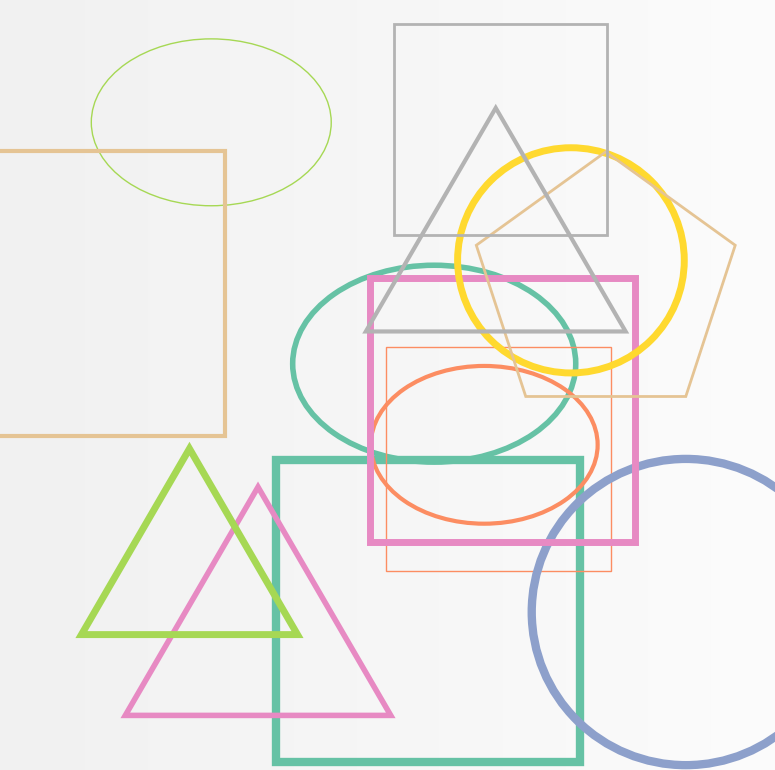[{"shape": "square", "thickness": 3, "radius": 0.98, "center": [0.552, 0.206]}, {"shape": "oval", "thickness": 2, "radius": 0.91, "center": [0.56, 0.528]}, {"shape": "oval", "thickness": 1.5, "radius": 0.73, "center": [0.625, 0.422]}, {"shape": "square", "thickness": 0.5, "radius": 0.73, "center": [0.644, 0.404]}, {"shape": "circle", "thickness": 3, "radius": 0.99, "center": [0.885, 0.205]}, {"shape": "triangle", "thickness": 2, "radius": 0.99, "center": [0.333, 0.17]}, {"shape": "square", "thickness": 2.5, "radius": 0.86, "center": [0.648, 0.467]}, {"shape": "oval", "thickness": 0.5, "radius": 0.77, "center": [0.273, 0.841]}, {"shape": "triangle", "thickness": 2.5, "radius": 0.8, "center": [0.244, 0.256]}, {"shape": "circle", "thickness": 2.5, "radius": 0.73, "center": [0.737, 0.662]}, {"shape": "square", "thickness": 1.5, "radius": 0.92, "center": [0.105, 0.619]}, {"shape": "pentagon", "thickness": 1, "radius": 0.88, "center": [0.782, 0.627]}, {"shape": "square", "thickness": 1, "radius": 0.69, "center": [0.646, 0.832]}, {"shape": "triangle", "thickness": 1.5, "radius": 0.97, "center": [0.64, 0.666]}]